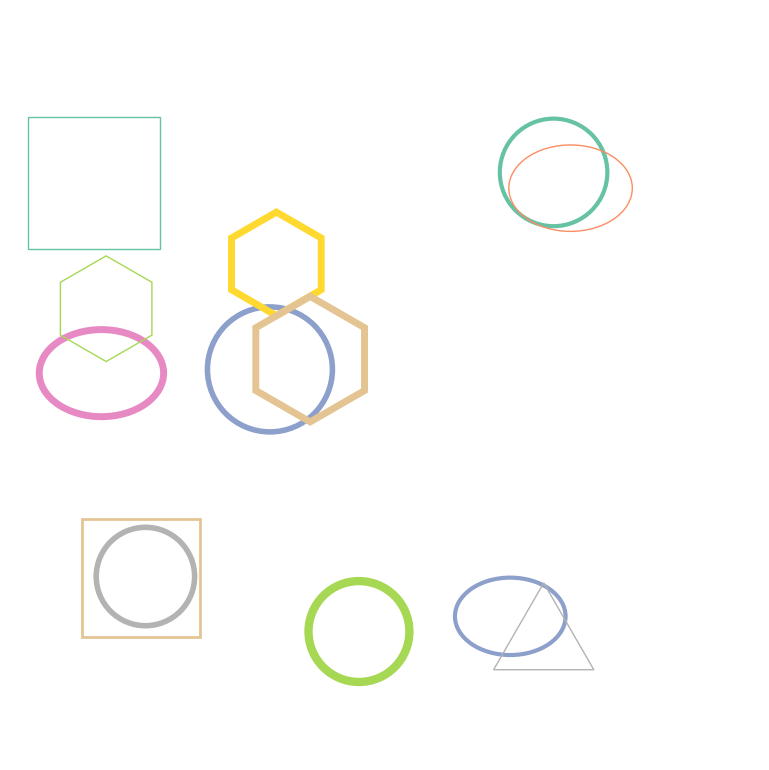[{"shape": "square", "thickness": 0.5, "radius": 0.43, "center": [0.122, 0.762]}, {"shape": "circle", "thickness": 1.5, "radius": 0.35, "center": [0.719, 0.776]}, {"shape": "oval", "thickness": 0.5, "radius": 0.4, "center": [0.741, 0.756]}, {"shape": "oval", "thickness": 1.5, "radius": 0.36, "center": [0.663, 0.2]}, {"shape": "circle", "thickness": 2, "radius": 0.41, "center": [0.351, 0.52]}, {"shape": "oval", "thickness": 2.5, "radius": 0.4, "center": [0.132, 0.515]}, {"shape": "hexagon", "thickness": 0.5, "radius": 0.34, "center": [0.138, 0.599]}, {"shape": "circle", "thickness": 3, "radius": 0.33, "center": [0.466, 0.18]}, {"shape": "hexagon", "thickness": 2.5, "radius": 0.34, "center": [0.359, 0.657]}, {"shape": "hexagon", "thickness": 2.5, "radius": 0.41, "center": [0.403, 0.534]}, {"shape": "square", "thickness": 1, "radius": 0.38, "center": [0.183, 0.249]}, {"shape": "circle", "thickness": 2, "radius": 0.32, "center": [0.189, 0.251]}, {"shape": "triangle", "thickness": 0.5, "radius": 0.38, "center": [0.706, 0.168]}]